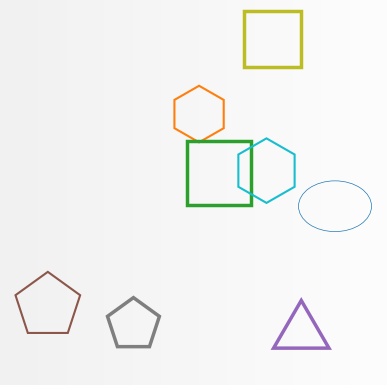[{"shape": "oval", "thickness": 0.5, "radius": 0.47, "center": [0.865, 0.464]}, {"shape": "hexagon", "thickness": 1.5, "radius": 0.37, "center": [0.514, 0.704]}, {"shape": "square", "thickness": 2.5, "radius": 0.41, "center": [0.565, 0.551]}, {"shape": "triangle", "thickness": 2.5, "radius": 0.41, "center": [0.777, 0.137]}, {"shape": "pentagon", "thickness": 1.5, "radius": 0.44, "center": [0.123, 0.206]}, {"shape": "pentagon", "thickness": 2.5, "radius": 0.35, "center": [0.344, 0.157]}, {"shape": "square", "thickness": 2.5, "radius": 0.37, "center": [0.702, 0.899]}, {"shape": "hexagon", "thickness": 1.5, "radius": 0.42, "center": [0.688, 0.557]}]